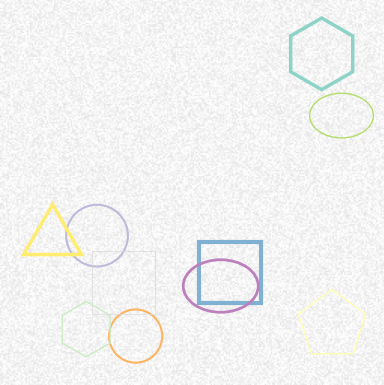[{"shape": "hexagon", "thickness": 2.5, "radius": 0.47, "center": [0.836, 0.86]}, {"shape": "pentagon", "thickness": 1, "radius": 0.46, "center": [0.863, 0.156]}, {"shape": "circle", "thickness": 1.5, "radius": 0.4, "center": [0.252, 0.388]}, {"shape": "square", "thickness": 3, "radius": 0.4, "center": [0.597, 0.292]}, {"shape": "circle", "thickness": 1.5, "radius": 0.35, "center": [0.352, 0.127]}, {"shape": "oval", "thickness": 1, "radius": 0.41, "center": [0.887, 0.7]}, {"shape": "square", "thickness": 0.5, "radius": 0.41, "center": [0.322, 0.266]}, {"shape": "oval", "thickness": 2, "radius": 0.49, "center": [0.573, 0.257]}, {"shape": "hexagon", "thickness": 1, "radius": 0.36, "center": [0.224, 0.145]}, {"shape": "triangle", "thickness": 2.5, "radius": 0.43, "center": [0.137, 0.382]}]